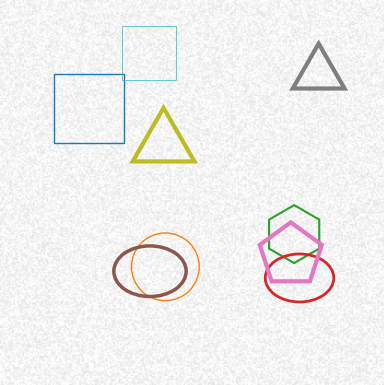[{"shape": "square", "thickness": 1, "radius": 0.45, "center": [0.232, 0.718]}, {"shape": "circle", "thickness": 1, "radius": 0.44, "center": [0.43, 0.307]}, {"shape": "hexagon", "thickness": 1.5, "radius": 0.38, "center": [0.764, 0.392]}, {"shape": "oval", "thickness": 2, "radius": 0.45, "center": [0.778, 0.278]}, {"shape": "oval", "thickness": 2.5, "radius": 0.47, "center": [0.39, 0.296]}, {"shape": "pentagon", "thickness": 3, "radius": 0.42, "center": [0.755, 0.338]}, {"shape": "triangle", "thickness": 3, "radius": 0.39, "center": [0.828, 0.809]}, {"shape": "triangle", "thickness": 3, "radius": 0.46, "center": [0.425, 0.627]}, {"shape": "square", "thickness": 0.5, "radius": 0.35, "center": [0.387, 0.862]}]